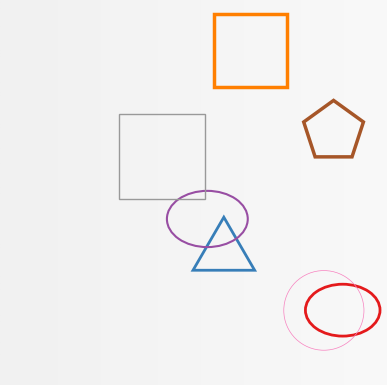[{"shape": "oval", "thickness": 2, "radius": 0.48, "center": [0.884, 0.194]}, {"shape": "triangle", "thickness": 2, "radius": 0.46, "center": [0.578, 0.344]}, {"shape": "oval", "thickness": 1.5, "radius": 0.52, "center": [0.535, 0.431]}, {"shape": "square", "thickness": 2.5, "radius": 0.47, "center": [0.646, 0.868]}, {"shape": "pentagon", "thickness": 2.5, "radius": 0.41, "center": [0.861, 0.658]}, {"shape": "circle", "thickness": 0.5, "radius": 0.52, "center": [0.836, 0.194]}, {"shape": "square", "thickness": 1, "radius": 0.55, "center": [0.417, 0.594]}]